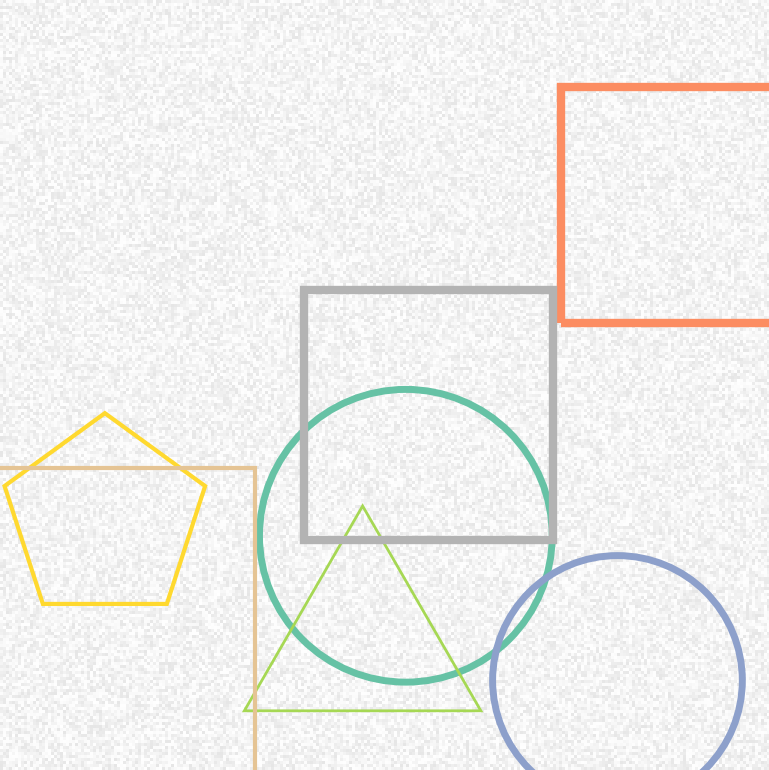[{"shape": "circle", "thickness": 2.5, "radius": 0.95, "center": [0.527, 0.304]}, {"shape": "square", "thickness": 3, "radius": 0.76, "center": [0.882, 0.734]}, {"shape": "circle", "thickness": 2.5, "radius": 0.81, "center": [0.802, 0.116]}, {"shape": "triangle", "thickness": 1, "radius": 0.89, "center": [0.471, 0.166]}, {"shape": "pentagon", "thickness": 1.5, "radius": 0.68, "center": [0.136, 0.326]}, {"shape": "square", "thickness": 1.5, "radius": 1.0, "center": [0.132, 0.193]}, {"shape": "square", "thickness": 3, "radius": 0.81, "center": [0.557, 0.461]}]